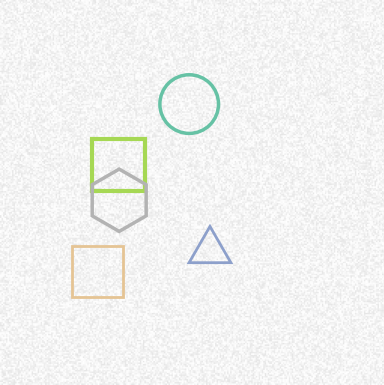[{"shape": "circle", "thickness": 2.5, "radius": 0.38, "center": [0.491, 0.73]}, {"shape": "triangle", "thickness": 2, "radius": 0.31, "center": [0.545, 0.349]}, {"shape": "square", "thickness": 3, "radius": 0.34, "center": [0.308, 0.571]}, {"shape": "square", "thickness": 2, "radius": 0.33, "center": [0.253, 0.294]}, {"shape": "hexagon", "thickness": 2.5, "radius": 0.4, "center": [0.31, 0.48]}]